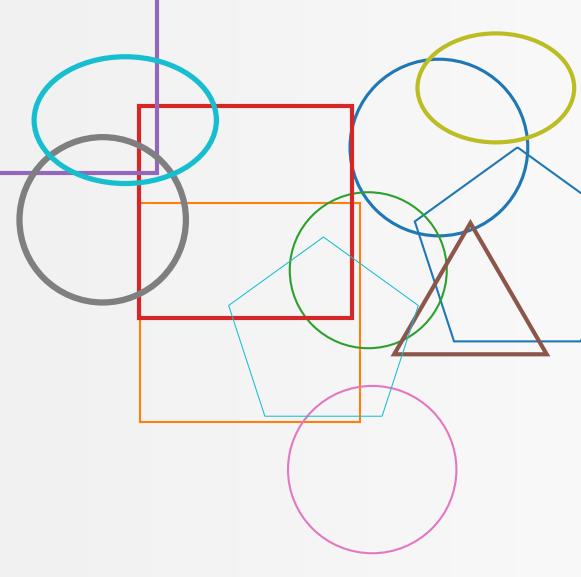[{"shape": "circle", "thickness": 1.5, "radius": 0.76, "center": [0.755, 0.744]}, {"shape": "pentagon", "thickness": 1, "radius": 0.93, "center": [0.89, 0.558]}, {"shape": "square", "thickness": 1, "radius": 0.95, "center": [0.43, 0.458]}, {"shape": "circle", "thickness": 1, "radius": 0.68, "center": [0.634, 0.531]}, {"shape": "square", "thickness": 2, "radius": 0.91, "center": [0.422, 0.632]}, {"shape": "square", "thickness": 2, "radius": 0.78, "center": [0.113, 0.856]}, {"shape": "triangle", "thickness": 2, "radius": 0.76, "center": [0.809, 0.461]}, {"shape": "circle", "thickness": 1, "radius": 0.72, "center": [0.64, 0.186]}, {"shape": "circle", "thickness": 3, "radius": 0.72, "center": [0.177, 0.619]}, {"shape": "oval", "thickness": 2, "radius": 0.67, "center": [0.853, 0.847]}, {"shape": "oval", "thickness": 2.5, "radius": 0.78, "center": [0.216, 0.791]}, {"shape": "pentagon", "thickness": 0.5, "radius": 0.86, "center": [0.557, 0.417]}]